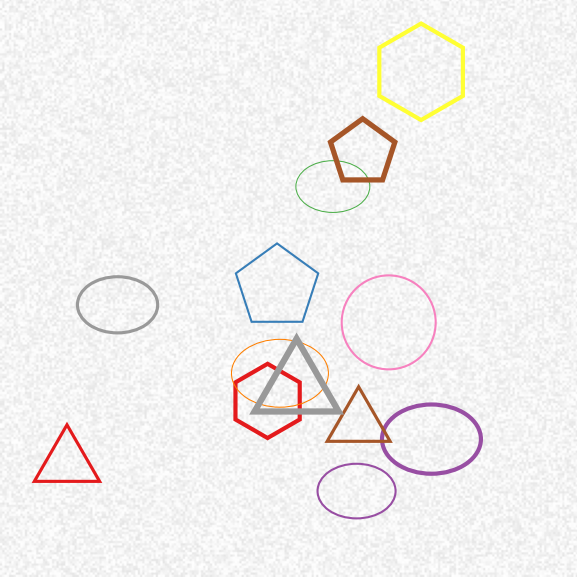[{"shape": "hexagon", "thickness": 2, "radius": 0.32, "center": [0.463, 0.305]}, {"shape": "triangle", "thickness": 1.5, "radius": 0.33, "center": [0.116, 0.198]}, {"shape": "pentagon", "thickness": 1, "radius": 0.38, "center": [0.48, 0.503]}, {"shape": "oval", "thickness": 0.5, "radius": 0.32, "center": [0.576, 0.676]}, {"shape": "oval", "thickness": 1, "radius": 0.34, "center": [0.617, 0.149]}, {"shape": "oval", "thickness": 2, "radius": 0.43, "center": [0.747, 0.239]}, {"shape": "oval", "thickness": 0.5, "radius": 0.42, "center": [0.485, 0.353]}, {"shape": "hexagon", "thickness": 2, "radius": 0.42, "center": [0.729, 0.875]}, {"shape": "triangle", "thickness": 1.5, "radius": 0.31, "center": [0.621, 0.266]}, {"shape": "pentagon", "thickness": 2.5, "radius": 0.29, "center": [0.628, 0.735]}, {"shape": "circle", "thickness": 1, "radius": 0.41, "center": [0.673, 0.441]}, {"shape": "triangle", "thickness": 3, "radius": 0.42, "center": [0.514, 0.329]}, {"shape": "oval", "thickness": 1.5, "radius": 0.35, "center": [0.204, 0.471]}]